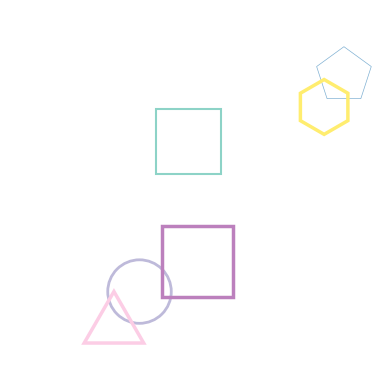[{"shape": "square", "thickness": 1.5, "radius": 0.42, "center": [0.49, 0.633]}, {"shape": "circle", "thickness": 2, "radius": 0.41, "center": [0.362, 0.243]}, {"shape": "pentagon", "thickness": 0.5, "radius": 0.37, "center": [0.893, 0.804]}, {"shape": "triangle", "thickness": 2.5, "radius": 0.45, "center": [0.296, 0.154]}, {"shape": "square", "thickness": 2.5, "radius": 0.46, "center": [0.513, 0.321]}, {"shape": "hexagon", "thickness": 2.5, "radius": 0.36, "center": [0.842, 0.722]}]